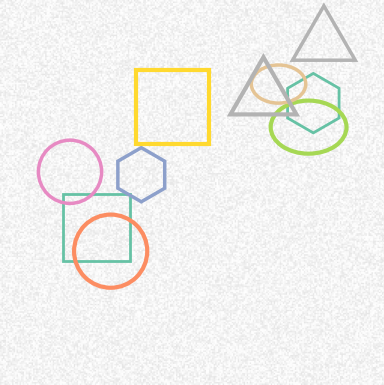[{"shape": "hexagon", "thickness": 2, "radius": 0.39, "center": [0.814, 0.732]}, {"shape": "square", "thickness": 2, "radius": 0.43, "center": [0.25, 0.41]}, {"shape": "circle", "thickness": 3, "radius": 0.48, "center": [0.287, 0.348]}, {"shape": "hexagon", "thickness": 2.5, "radius": 0.35, "center": [0.367, 0.546]}, {"shape": "circle", "thickness": 2.5, "radius": 0.41, "center": [0.182, 0.554]}, {"shape": "oval", "thickness": 3, "radius": 0.49, "center": [0.802, 0.67]}, {"shape": "square", "thickness": 3, "radius": 0.48, "center": [0.448, 0.723]}, {"shape": "oval", "thickness": 2.5, "radius": 0.35, "center": [0.724, 0.782]}, {"shape": "triangle", "thickness": 2.5, "radius": 0.47, "center": [0.841, 0.891]}, {"shape": "triangle", "thickness": 3, "radius": 0.5, "center": [0.684, 0.752]}]